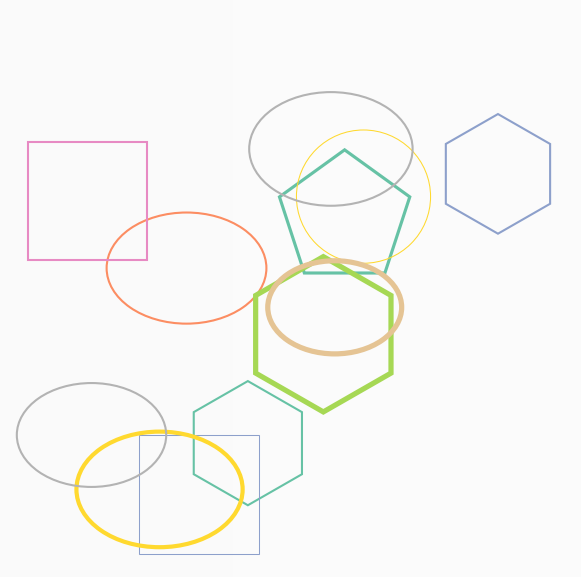[{"shape": "pentagon", "thickness": 1.5, "radius": 0.59, "center": [0.593, 0.622]}, {"shape": "hexagon", "thickness": 1, "radius": 0.54, "center": [0.426, 0.232]}, {"shape": "oval", "thickness": 1, "radius": 0.69, "center": [0.321, 0.535]}, {"shape": "hexagon", "thickness": 1, "radius": 0.52, "center": [0.857, 0.698]}, {"shape": "square", "thickness": 0.5, "radius": 0.52, "center": [0.343, 0.143]}, {"shape": "square", "thickness": 1, "radius": 0.51, "center": [0.15, 0.652]}, {"shape": "hexagon", "thickness": 2.5, "radius": 0.67, "center": [0.556, 0.42]}, {"shape": "circle", "thickness": 0.5, "radius": 0.58, "center": [0.625, 0.659]}, {"shape": "oval", "thickness": 2, "radius": 0.71, "center": [0.274, 0.152]}, {"shape": "oval", "thickness": 2.5, "radius": 0.58, "center": [0.576, 0.467]}, {"shape": "oval", "thickness": 1, "radius": 0.64, "center": [0.157, 0.246]}, {"shape": "oval", "thickness": 1, "radius": 0.7, "center": [0.569, 0.741]}]